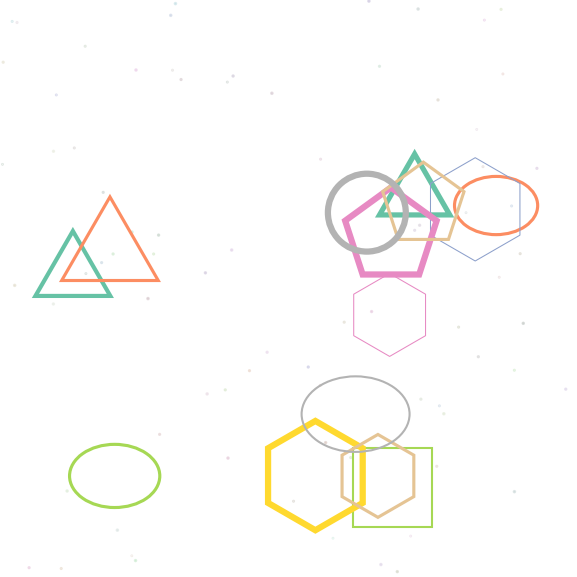[{"shape": "triangle", "thickness": 2, "radius": 0.37, "center": [0.126, 0.524]}, {"shape": "triangle", "thickness": 2.5, "radius": 0.35, "center": [0.718, 0.662]}, {"shape": "triangle", "thickness": 1.5, "radius": 0.48, "center": [0.19, 0.562]}, {"shape": "oval", "thickness": 1.5, "radius": 0.36, "center": [0.859, 0.643]}, {"shape": "hexagon", "thickness": 0.5, "radius": 0.45, "center": [0.823, 0.637]}, {"shape": "pentagon", "thickness": 3, "radius": 0.42, "center": [0.677, 0.591]}, {"shape": "hexagon", "thickness": 0.5, "radius": 0.36, "center": [0.675, 0.454]}, {"shape": "oval", "thickness": 1.5, "radius": 0.39, "center": [0.199, 0.175]}, {"shape": "square", "thickness": 1, "radius": 0.34, "center": [0.679, 0.155]}, {"shape": "hexagon", "thickness": 3, "radius": 0.47, "center": [0.546, 0.176]}, {"shape": "hexagon", "thickness": 1.5, "radius": 0.36, "center": [0.654, 0.175]}, {"shape": "pentagon", "thickness": 1.5, "radius": 0.37, "center": [0.733, 0.644]}, {"shape": "oval", "thickness": 1, "radius": 0.47, "center": [0.616, 0.282]}, {"shape": "circle", "thickness": 3, "radius": 0.34, "center": [0.635, 0.631]}]